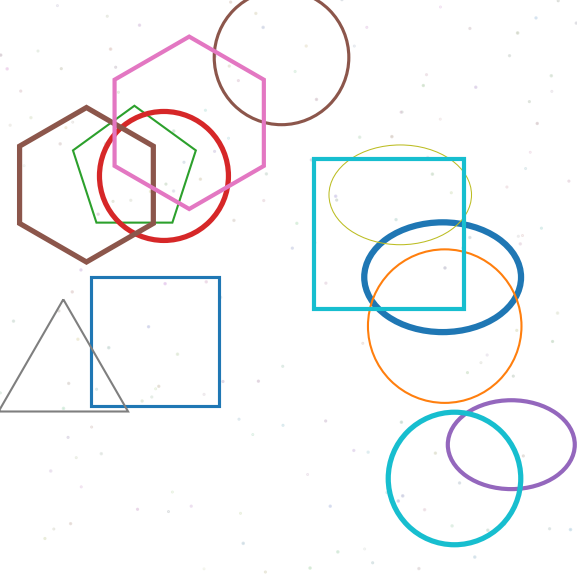[{"shape": "oval", "thickness": 3, "radius": 0.68, "center": [0.766, 0.519]}, {"shape": "square", "thickness": 1.5, "radius": 0.56, "center": [0.268, 0.408]}, {"shape": "circle", "thickness": 1, "radius": 0.66, "center": [0.77, 0.434]}, {"shape": "pentagon", "thickness": 1, "radius": 0.56, "center": [0.233, 0.704]}, {"shape": "circle", "thickness": 2.5, "radius": 0.56, "center": [0.284, 0.694]}, {"shape": "oval", "thickness": 2, "radius": 0.55, "center": [0.885, 0.229]}, {"shape": "hexagon", "thickness": 2.5, "radius": 0.67, "center": [0.15, 0.679]}, {"shape": "circle", "thickness": 1.5, "radius": 0.58, "center": [0.487, 0.9]}, {"shape": "hexagon", "thickness": 2, "radius": 0.75, "center": [0.328, 0.786]}, {"shape": "triangle", "thickness": 1, "radius": 0.65, "center": [0.11, 0.351]}, {"shape": "oval", "thickness": 0.5, "radius": 0.62, "center": [0.693, 0.662]}, {"shape": "circle", "thickness": 2.5, "radius": 0.57, "center": [0.787, 0.171]}, {"shape": "square", "thickness": 2, "radius": 0.65, "center": [0.674, 0.594]}]